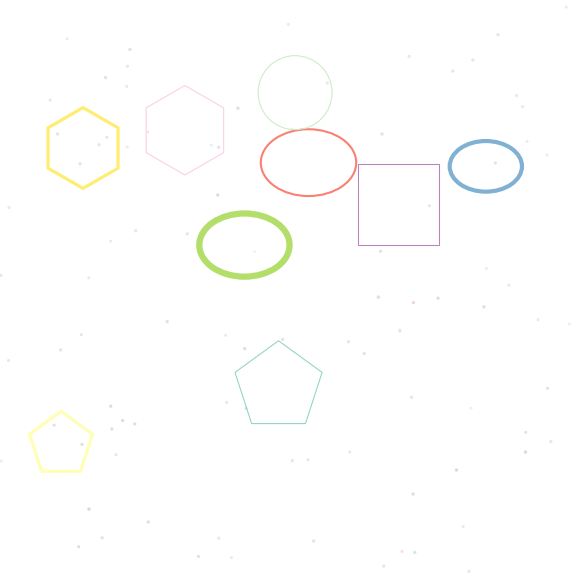[{"shape": "pentagon", "thickness": 0.5, "radius": 0.4, "center": [0.482, 0.33]}, {"shape": "pentagon", "thickness": 1.5, "radius": 0.29, "center": [0.106, 0.229]}, {"shape": "oval", "thickness": 1, "radius": 0.41, "center": [0.534, 0.717]}, {"shape": "oval", "thickness": 2, "radius": 0.31, "center": [0.841, 0.711]}, {"shape": "oval", "thickness": 3, "radius": 0.39, "center": [0.423, 0.575]}, {"shape": "hexagon", "thickness": 0.5, "radius": 0.39, "center": [0.32, 0.774]}, {"shape": "square", "thickness": 0.5, "radius": 0.35, "center": [0.69, 0.645]}, {"shape": "circle", "thickness": 0.5, "radius": 0.32, "center": [0.511, 0.839]}, {"shape": "hexagon", "thickness": 1.5, "radius": 0.35, "center": [0.144, 0.743]}]